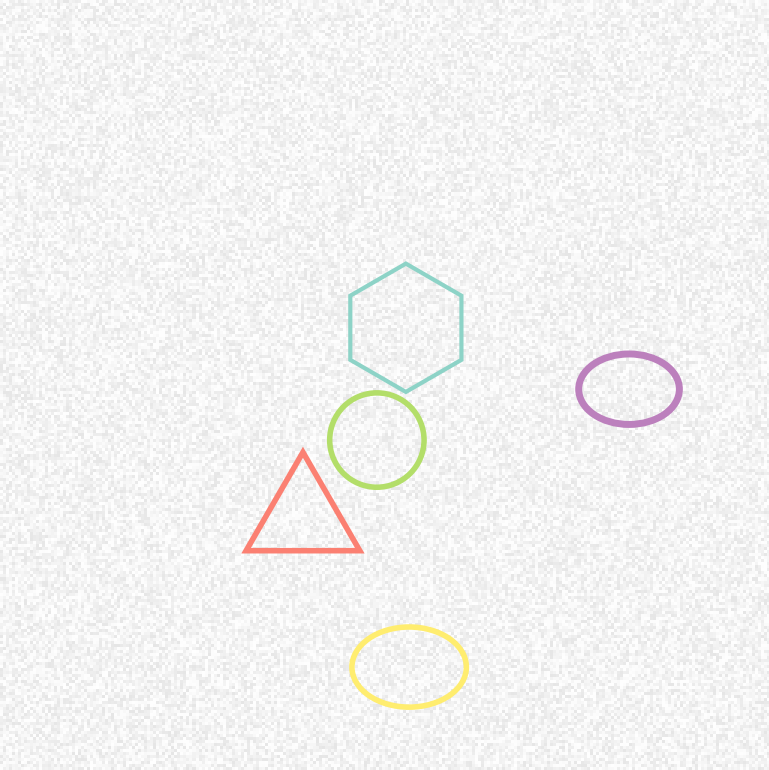[{"shape": "hexagon", "thickness": 1.5, "radius": 0.42, "center": [0.527, 0.574]}, {"shape": "triangle", "thickness": 2, "radius": 0.43, "center": [0.393, 0.327]}, {"shape": "circle", "thickness": 2, "radius": 0.31, "center": [0.489, 0.429]}, {"shape": "oval", "thickness": 2.5, "radius": 0.33, "center": [0.817, 0.495]}, {"shape": "oval", "thickness": 2, "radius": 0.37, "center": [0.531, 0.134]}]